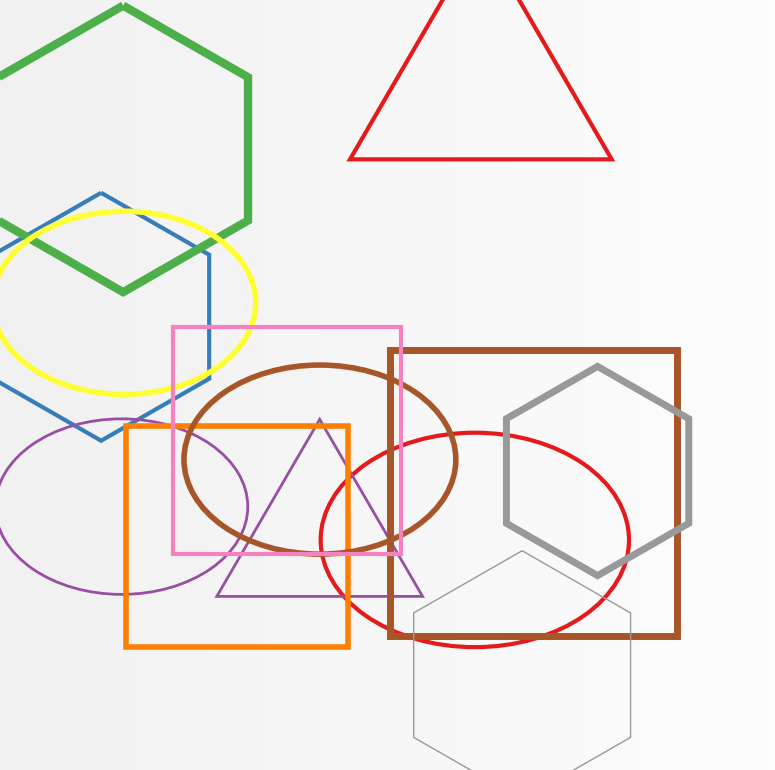[{"shape": "triangle", "thickness": 1.5, "radius": 0.97, "center": [0.62, 0.891]}, {"shape": "oval", "thickness": 1.5, "radius": 0.99, "center": [0.613, 0.299]}, {"shape": "hexagon", "thickness": 1.5, "radius": 0.81, "center": [0.13, 0.589]}, {"shape": "hexagon", "thickness": 3, "radius": 0.93, "center": [0.159, 0.807]}, {"shape": "triangle", "thickness": 1, "radius": 0.77, "center": [0.412, 0.302]}, {"shape": "oval", "thickness": 1, "radius": 0.81, "center": [0.157, 0.342]}, {"shape": "square", "thickness": 2, "radius": 0.72, "center": [0.305, 0.304]}, {"shape": "oval", "thickness": 2, "radius": 0.85, "center": [0.16, 0.607]}, {"shape": "oval", "thickness": 2, "radius": 0.88, "center": [0.413, 0.403]}, {"shape": "square", "thickness": 2.5, "radius": 0.93, "center": [0.689, 0.36]}, {"shape": "square", "thickness": 1.5, "radius": 0.74, "center": [0.37, 0.428]}, {"shape": "hexagon", "thickness": 0.5, "radius": 0.81, "center": [0.674, 0.123]}, {"shape": "hexagon", "thickness": 2.5, "radius": 0.68, "center": [0.771, 0.388]}]